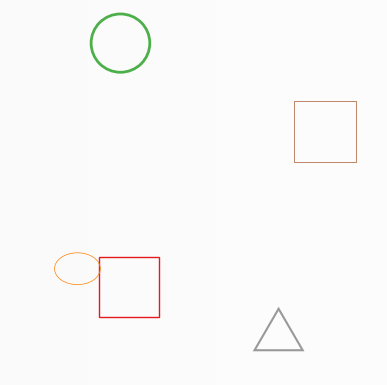[{"shape": "square", "thickness": 1, "radius": 0.38, "center": [0.333, 0.255]}, {"shape": "circle", "thickness": 2, "radius": 0.38, "center": [0.311, 0.888]}, {"shape": "oval", "thickness": 0.5, "radius": 0.3, "center": [0.2, 0.302]}, {"shape": "square", "thickness": 0.5, "radius": 0.4, "center": [0.84, 0.659]}, {"shape": "triangle", "thickness": 1.5, "radius": 0.36, "center": [0.719, 0.126]}]